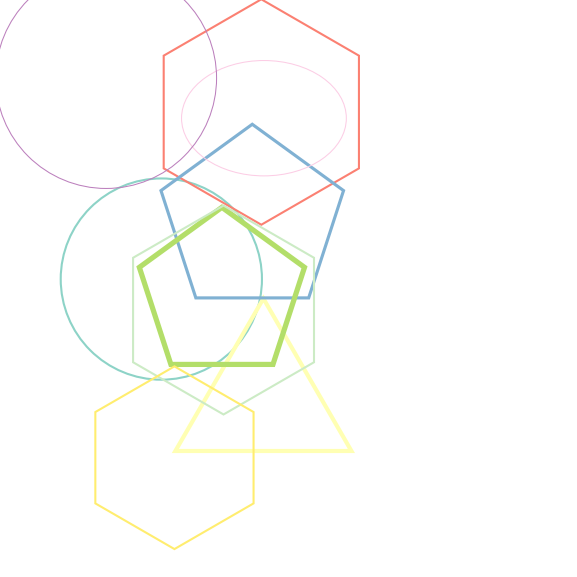[{"shape": "circle", "thickness": 1, "radius": 0.87, "center": [0.279, 0.516]}, {"shape": "triangle", "thickness": 2, "radius": 0.88, "center": [0.456, 0.306]}, {"shape": "hexagon", "thickness": 1, "radius": 0.98, "center": [0.453, 0.805]}, {"shape": "pentagon", "thickness": 1.5, "radius": 0.83, "center": [0.437, 0.618]}, {"shape": "pentagon", "thickness": 2.5, "radius": 0.75, "center": [0.384, 0.49]}, {"shape": "oval", "thickness": 0.5, "radius": 0.71, "center": [0.457, 0.794]}, {"shape": "circle", "thickness": 0.5, "radius": 0.96, "center": [0.184, 0.864]}, {"shape": "hexagon", "thickness": 1, "radius": 0.9, "center": [0.387, 0.462]}, {"shape": "hexagon", "thickness": 1, "radius": 0.79, "center": [0.302, 0.207]}]